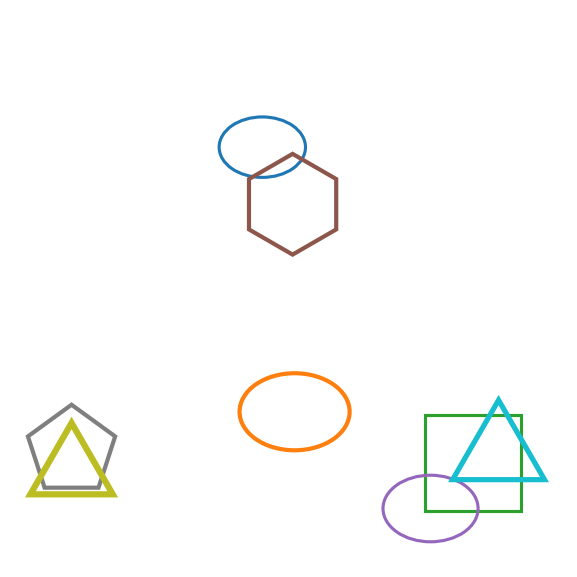[{"shape": "oval", "thickness": 1.5, "radius": 0.37, "center": [0.454, 0.744]}, {"shape": "oval", "thickness": 2, "radius": 0.48, "center": [0.51, 0.286]}, {"shape": "square", "thickness": 1.5, "radius": 0.42, "center": [0.82, 0.197]}, {"shape": "oval", "thickness": 1.5, "radius": 0.41, "center": [0.746, 0.119]}, {"shape": "hexagon", "thickness": 2, "radius": 0.44, "center": [0.507, 0.645]}, {"shape": "pentagon", "thickness": 2, "radius": 0.4, "center": [0.124, 0.219]}, {"shape": "triangle", "thickness": 3, "radius": 0.41, "center": [0.124, 0.184]}, {"shape": "triangle", "thickness": 2.5, "radius": 0.46, "center": [0.863, 0.214]}]